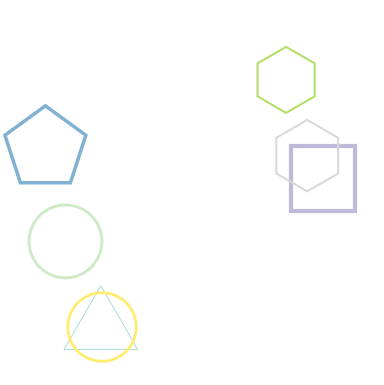[{"shape": "triangle", "thickness": 0.5, "radius": 0.55, "center": [0.262, 0.147]}, {"shape": "square", "thickness": 3, "radius": 0.42, "center": [0.839, 0.536]}, {"shape": "pentagon", "thickness": 2.5, "radius": 0.55, "center": [0.118, 0.615]}, {"shape": "hexagon", "thickness": 1.5, "radius": 0.43, "center": [0.743, 0.793]}, {"shape": "hexagon", "thickness": 1.5, "radius": 0.46, "center": [0.798, 0.596]}, {"shape": "circle", "thickness": 2, "radius": 0.47, "center": [0.17, 0.373]}, {"shape": "circle", "thickness": 2, "radius": 0.44, "center": [0.265, 0.151]}]